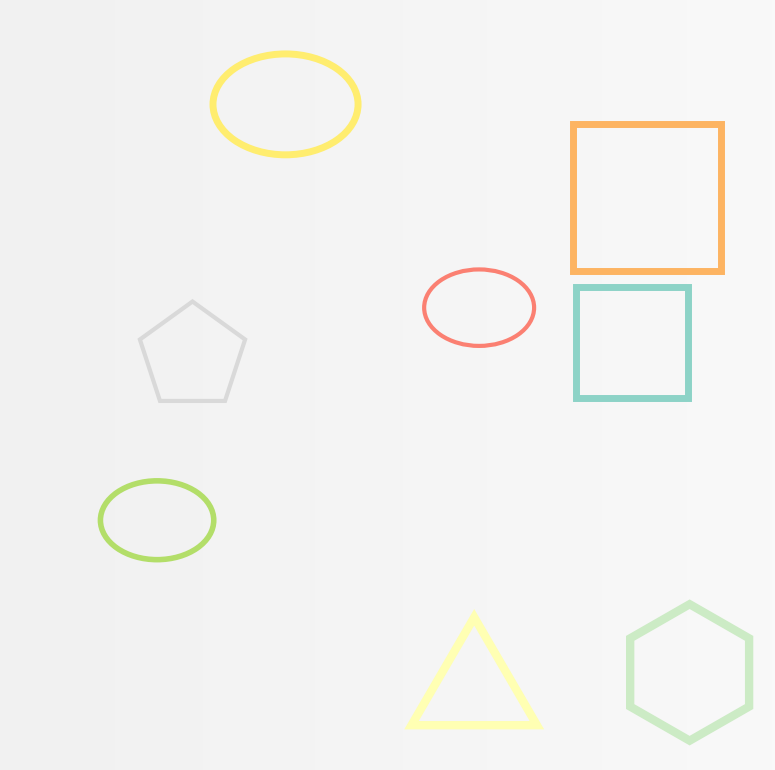[{"shape": "square", "thickness": 2.5, "radius": 0.36, "center": [0.816, 0.555]}, {"shape": "triangle", "thickness": 3, "radius": 0.47, "center": [0.612, 0.105]}, {"shape": "oval", "thickness": 1.5, "radius": 0.35, "center": [0.618, 0.6]}, {"shape": "square", "thickness": 2.5, "radius": 0.48, "center": [0.834, 0.743]}, {"shape": "oval", "thickness": 2, "radius": 0.37, "center": [0.203, 0.324]}, {"shape": "pentagon", "thickness": 1.5, "radius": 0.36, "center": [0.248, 0.537]}, {"shape": "hexagon", "thickness": 3, "radius": 0.44, "center": [0.89, 0.127]}, {"shape": "oval", "thickness": 2.5, "radius": 0.47, "center": [0.368, 0.864]}]